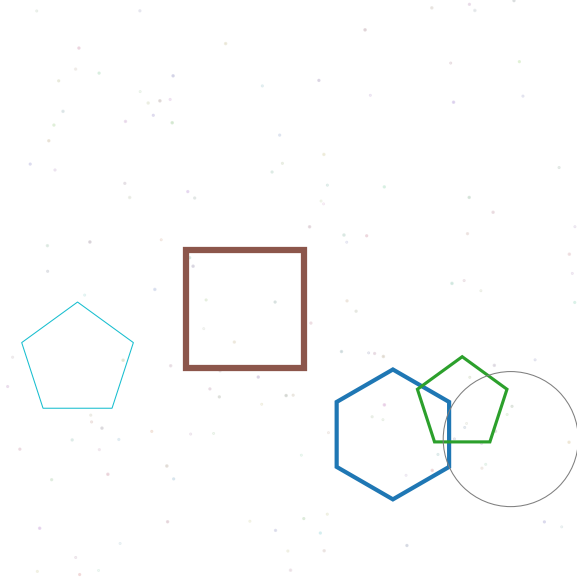[{"shape": "hexagon", "thickness": 2, "radius": 0.56, "center": [0.68, 0.247]}, {"shape": "pentagon", "thickness": 1.5, "radius": 0.41, "center": [0.8, 0.3]}, {"shape": "square", "thickness": 3, "radius": 0.51, "center": [0.425, 0.465]}, {"shape": "circle", "thickness": 0.5, "radius": 0.58, "center": [0.884, 0.239]}, {"shape": "pentagon", "thickness": 0.5, "radius": 0.51, "center": [0.134, 0.374]}]